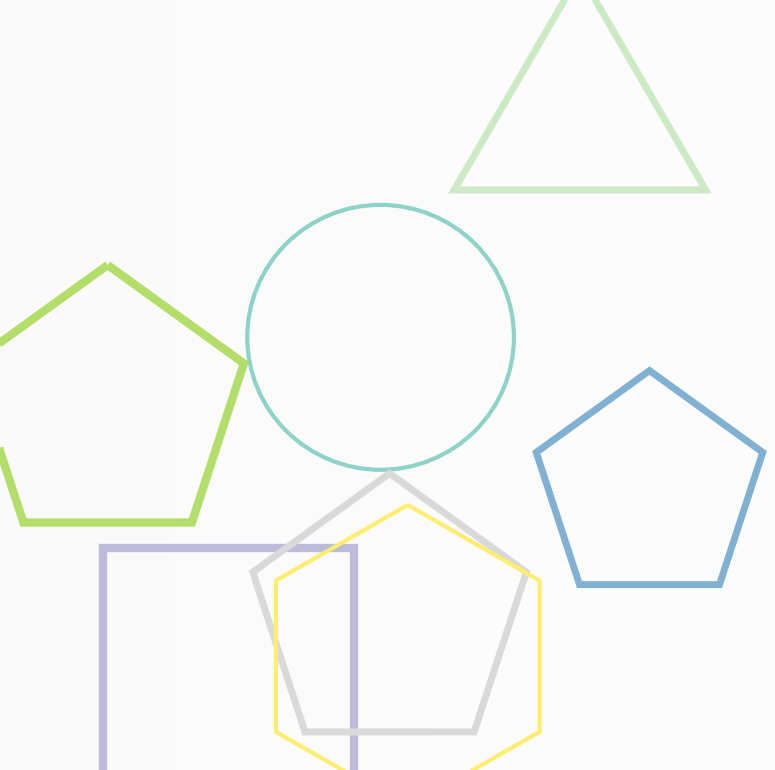[{"shape": "circle", "thickness": 1.5, "radius": 0.86, "center": [0.491, 0.562]}, {"shape": "square", "thickness": 3, "radius": 0.81, "center": [0.295, 0.126]}, {"shape": "pentagon", "thickness": 2.5, "radius": 0.77, "center": [0.838, 0.365]}, {"shape": "pentagon", "thickness": 3, "radius": 0.92, "center": [0.139, 0.471]}, {"shape": "pentagon", "thickness": 2.5, "radius": 0.93, "center": [0.503, 0.2]}, {"shape": "triangle", "thickness": 2.5, "radius": 0.94, "center": [0.748, 0.847]}, {"shape": "hexagon", "thickness": 1.5, "radius": 0.98, "center": [0.526, 0.148]}]